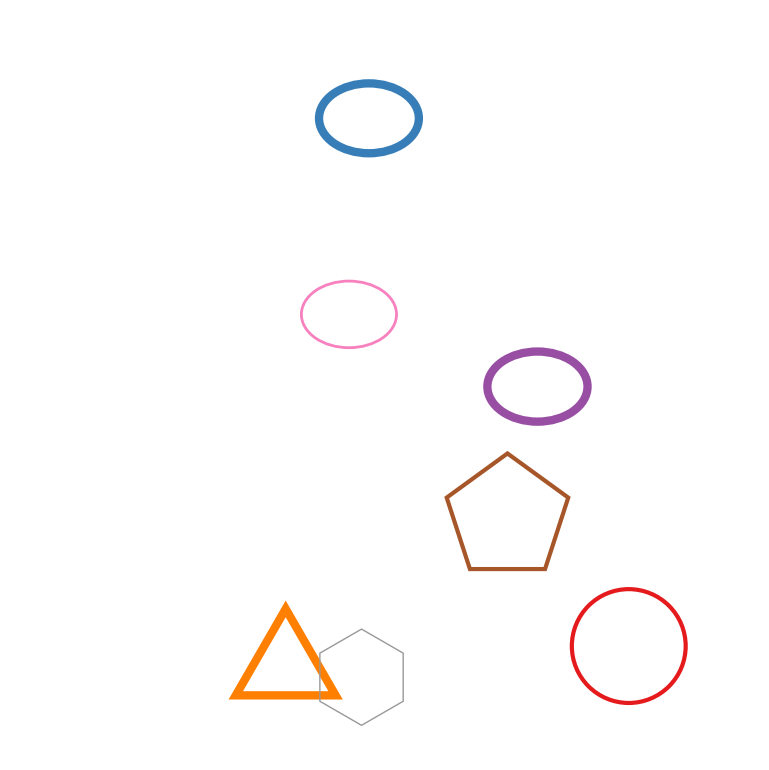[{"shape": "circle", "thickness": 1.5, "radius": 0.37, "center": [0.817, 0.161]}, {"shape": "oval", "thickness": 3, "radius": 0.32, "center": [0.479, 0.846]}, {"shape": "oval", "thickness": 3, "radius": 0.33, "center": [0.698, 0.498]}, {"shape": "triangle", "thickness": 3, "radius": 0.37, "center": [0.371, 0.134]}, {"shape": "pentagon", "thickness": 1.5, "radius": 0.41, "center": [0.659, 0.328]}, {"shape": "oval", "thickness": 1, "radius": 0.31, "center": [0.453, 0.592]}, {"shape": "hexagon", "thickness": 0.5, "radius": 0.31, "center": [0.47, 0.121]}]